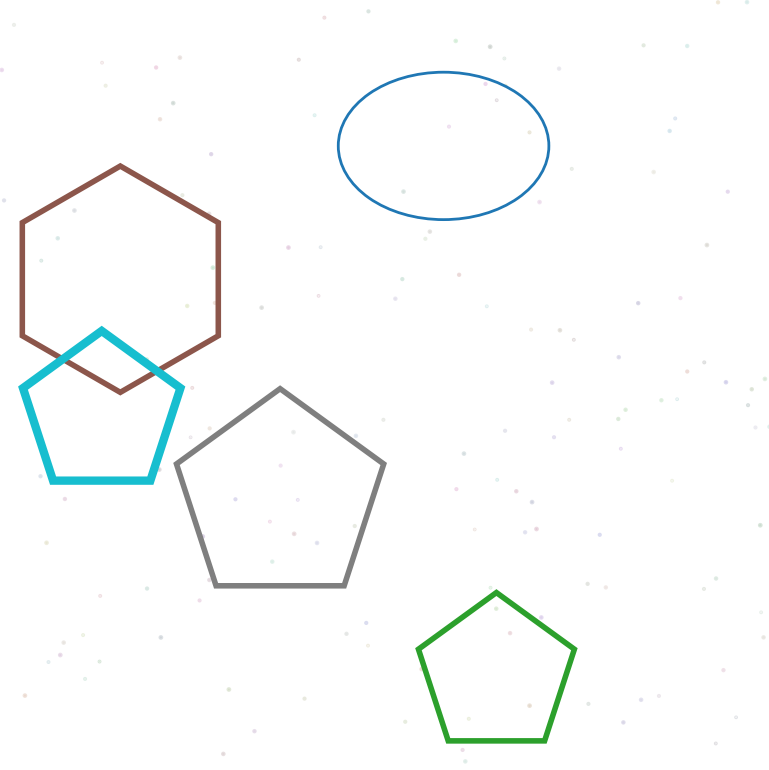[{"shape": "oval", "thickness": 1, "radius": 0.68, "center": [0.576, 0.81]}, {"shape": "pentagon", "thickness": 2, "radius": 0.53, "center": [0.645, 0.124]}, {"shape": "hexagon", "thickness": 2, "radius": 0.73, "center": [0.156, 0.637]}, {"shape": "pentagon", "thickness": 2, "radius": 0.71, "center": [0.364, 0.354]}, {"shape": "pentagon", "thickness": 3, "radius": 0.54, "center": [0.132, 0.463]}]